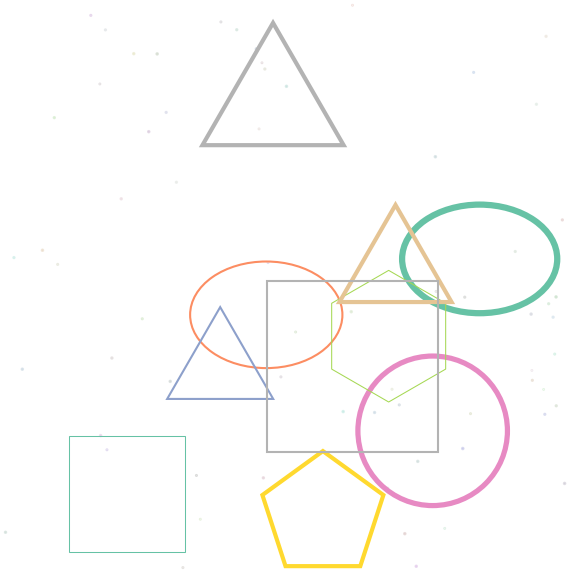[{"shape": "oval", "thickness": 3, "radius": 0.67, "center": [0.831, 0.551]}, {"shape": "square", "thickness": 0.5, "radius": 0.5, "center": [0.22, 0.143]}, {"shape": "oval", "thickness": 1, "radius": 0.66, "center": [0.461, 0.454]}, {"shape": "triangle", "thickness": 1, "radius": 0.53, "center": [0.381, 0.361]}, {"shape": "circle", "thickness": 2.5, "radius": 0.65, "center": [0.749, 0.253]}, {"shape": "hexagon", "thickness": 0.5, "radius": 0.57, "center": [0.673, 0.417]}, {"shape": "pentagon", "thickness": 2, "radius": 0.55, "center": [0.559, 0.108]}, {"shape": "triangle", "thickness": 2, "radius": 0.56, "center": [0.685, 0.532]}, {"shape": "triangle", "thickness": 2, "radius": 0.71, "center": [0.473, 0.818]}, {"shape": "square", "thickness": 1, "radius": 0.74, "center": [0.61, 0.364]}]